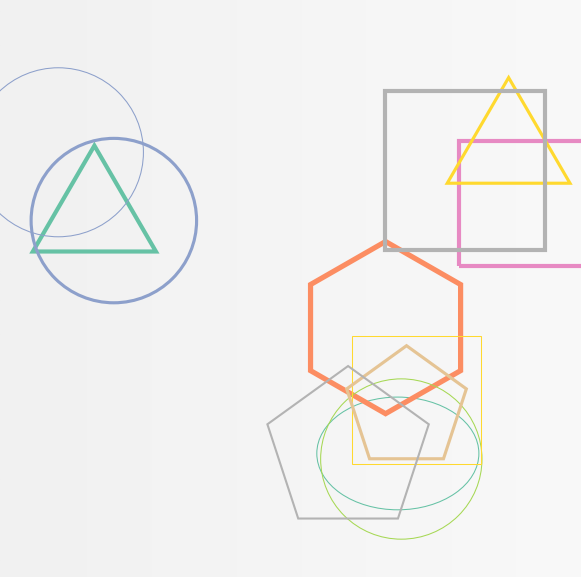[{"shape": "oval", "thickness": 0.5, "radius": 0.7, "center": [0.684, 0.214]}, {"shape": "triangle", "thickness": 2, "radius": 0.61, "center": [0.162, 0.625]}, {"shape": "hexagon", "thickness": 2.5, "radius": 0.75, "center": [0.663, 0.432]}, {"shape": "circle", "thickness": 0.5, "radius": 0.73, "center": [0.1, 0.735]}, {"shape": "circle", "thickness": 1.5, "radius": 0.71, "center": [0.196, 0.617]}, {"shape": "square", "thickness": 2, "radius": 0.54, "center": [0.897, 0.647]}, {"shape": "circle", "thickness": 0.5, "radius": 0.69, "center": [0.69, 0.204]}, {"shape": "triangle", "thickness": 1.5, "radius": 0.61, "center": [0.875, 0.743]}, {"shape": "square", "thickness": 0.5, "radius": 0.55, "center": [0.717, 0.307]}, {"shape": "pentagon", "thickness": 1.5, "radius": 0.54, "center": [0.699, 0.292]}, {"shape": "square", "thickness": 2, "radius": 0.69, "center": [0.8, 0.703]}, {"shape": "pentagon", "thickness": 1, "radius": 0.73, "center": [0.599, 0.219]}]